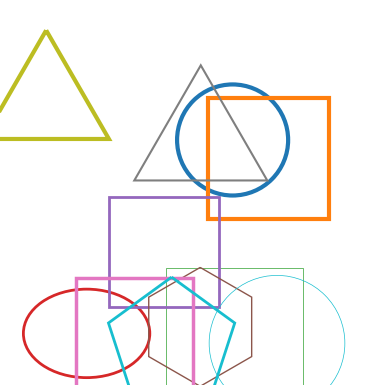[{"shape": "circle", "thickness": 3, "radius": 0.72, "center": [0.604, 0.636]}, {"shape": "square", "thickness": 3, "radius": 0.79, "center": [0.698, 0.588]}, {"shape": "square", "thickness": 0.5, "radius": 0.89, "center": [0.609, 0.126]}, {"shape": "oval", "thickness": 2, "radius": 0.82, "center": [0.225, 0.134]}, {"shape": "square", "thickness": 2, "radius": 0.71, "center": [0.426, 0.346]}, {"shape": "hexagon", "thickness": 1, "radius": 0.77, "center": [0.52, 0.151]}, {"shape": "square", "thickness": 2.5, "radius": 0.76, "center": [0.349, 0.126]}, {"shape": "triangle", "thickness": 1.5, "radius": 1.0, "center": [0.521, 0.631]}, {"shape": "triangle", "thickness": 3, "radius": 0.94, "center": [0.12, 0.733]}, {"shape": "pentagon", "thickness": 2, "radius": 0.86, "center": [0.446, 0.108]}, {"shape": "circle", "thickness": 0.5, "radius": 0.88, "center": [0.719, 0.108]}]